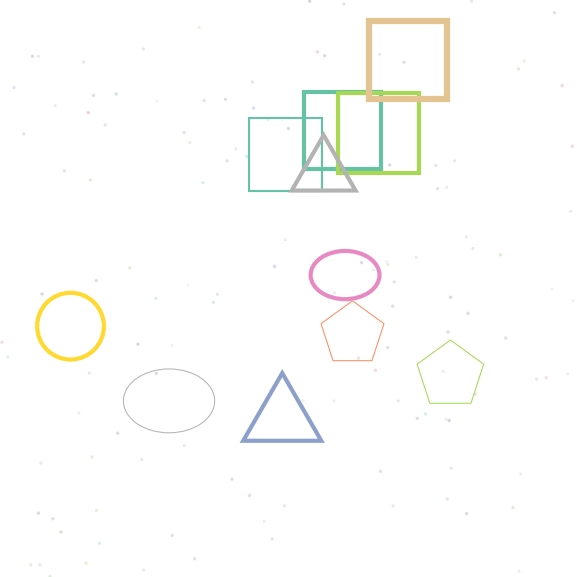[{"shape": "square", "thickness": 1, "radius": 0.32, "center": [0.495, 0.732]}, {"shape": "square", "thickness": 2, "radius": 0.33, "center": [0.593, 0.773]}, {"shape": "pentagon", "thickness": 0.5, "radius": 0.29, "center": [0.61, 0.421]}, {"shape": "triangle", "thickness": 2, "radius": 0.39, "center": [0.489, 0.275]}, {"shape": "oval", "thickness": 2, "radius": 0.3, "center": [0.598, 0.523]}, {"shape": "square", "thickness": 2, "radius": 0.35, "center": [0.656, 0.769]}, {"shape": "pentagon", "thickness": 0.5, "radius": 0.3, "center": [0.78, 0.35]}, {"shape": "circle", "thickness": 2, "radius": 0.29, "center": [0.122, 0.434]}, {"shape": "square", "thickness": 3, "radius": 0.34, "center": [0.706, 0.896]}, {"shape": "oval", "thickness": 0.5, "radius": 0.4, "center": [0.293, 0.305]}, {"shape": "triangle", "thickness": 2, "radius": 0.32, "center": [0.56, 0.701]}]